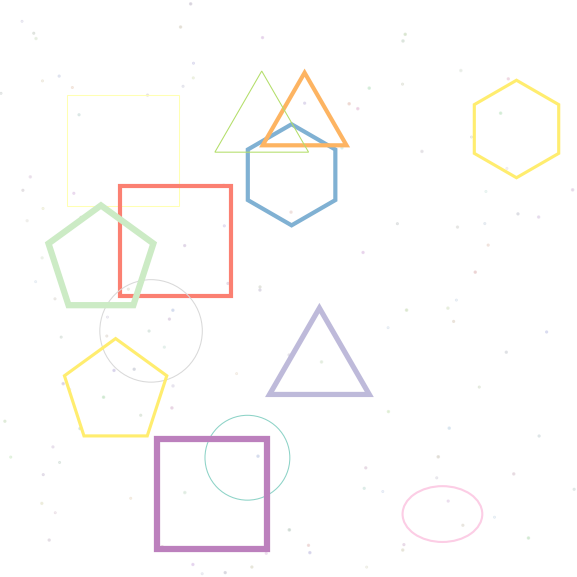[{"shape": "circle", "thickness": 0.5, "radius": 0.37, "center": [0.428, 0.207]}, {"shape": "square", "thickness": 0.5, "radius": 0.48, "center": [0.213, 0.738]}, {"shape": "triangle", "thickness": 2.5, "radius": 0.5, "center": [0.553, 0.366]}, {"shape": "square", "thickness": 2, "radius": 0.48, "center": [0.304, 0.581]}, {"shape": "hexagon", "thickness": 2, "radius": 0.44, "center": [0.505, 0.696]}, {"shape": "triangle", "thickness": 2, "radius": 0.42, "center": [0.527, 0.789]}, {"shape": "triangle", "thickness": 0.5, "radius": 0.47, "center": [0.453, 0.782]}, {"shape": "oval", "thickness": 1, "radius": 0.35, "center": [0.766, 0.109]}, {"shape": "circle", "thickness": 0.5, "radius": 0.44, "center": [0.262, 0.426]}, {"shape": "square", "thickness": 3, "radius": 0.47, "center": [0.367, 0.144]}, {"shape": "pentagon", "thickness": 3, "radius": 0.48, "center": [0.175, 0.548]}, {"shape": "hexagon", "thickness": 1.5, "radius": 0.42, "center": [0.894, 0.776]}, {"shape": "pentagon", "thickness": 1.5, "radius": 0.47, "center": [0.2, 0.32]}]